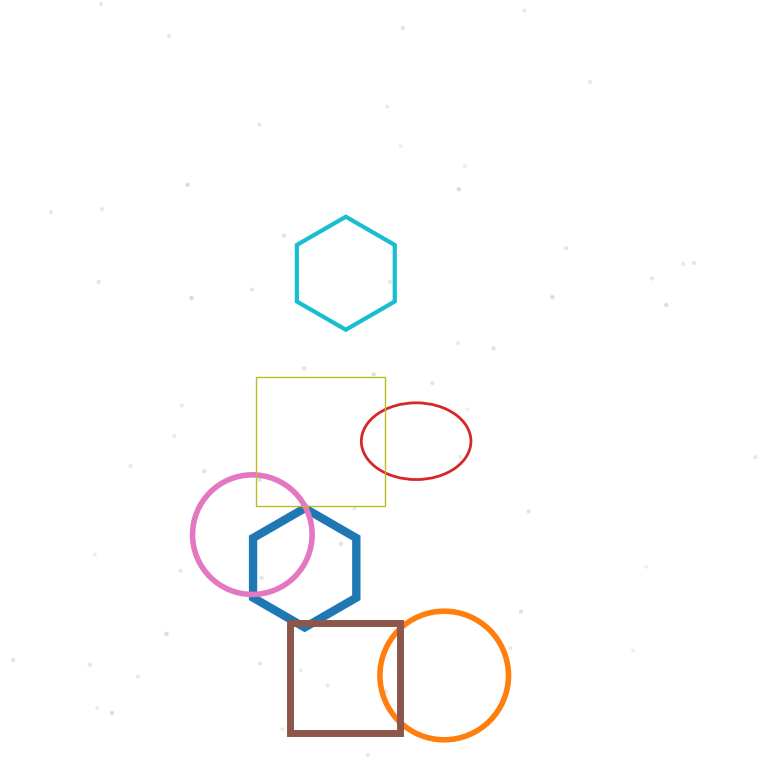[{"shape": "hexagon", "thickness": 3, "radius": 0.39, "center": [0.396, 0.263]}, {"shape": "circle", "thickness": 2, "radius": 0.42, "center": [0.577, 0.123]}, {"shape": "oval", "thickness": 1, "radius": 0.36, "center": [0.54, 0.427]}, {"shape": "square", "thickness": 2.5, "radius": 0.36, "center": [0.448, 0.12]}, {"shape": "circle", "thickness": 2, "radius": 0.39, "center": [0.328, 0.306]}, {"shape": "square", "thickness": 0.5, "radius": 0.42, "center": [0.417, 0.427]}, {"shape": "hexagon", "thickness": 1.5, "radius": 0.37, "center": [0.449, 0.645]}]